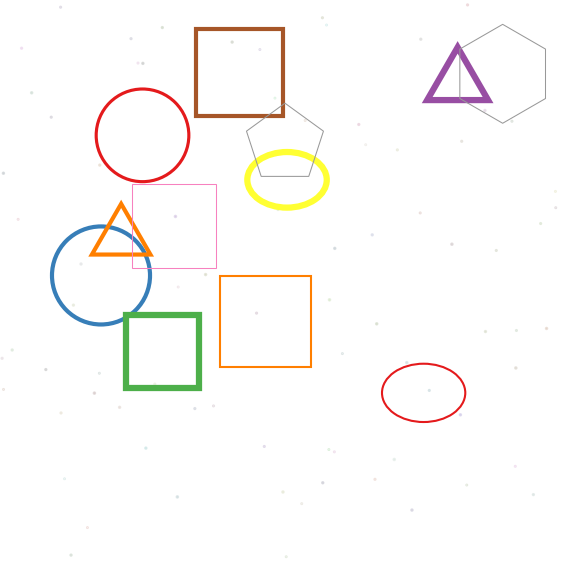[{"shape": "circle", "thickness": 1.5, "radius": 0.4, "center": [0.247, 0.765]}, {"shape": "oval", "thickness": 1, "radius": 0.36, "center": [0.734, 0.319]}, {"shape": "circle", "thickness": 2, "radius": 0.42, "center": [0.175, 0.522]}, {"shape": "square", "thickness": 3, "radius": 0.32, "center": [0.281, 0.391]}, {"shape": "triangle", "thickness": 3, "radius": 0.3, "center": [0.792, 0.856]}, {"shape": "square", "thickness": 1, "radius": 0.39, "center": [0.459, 0.442]}, {"shape": "triangle", "thickness": 2, "radius": 0.29, "center": [0.21, 0.588]}, {"shape": "oval", "thickness": 3, "radius": 0.34, "center": [0.497, 0.688]}, {"shape": "square", "thickness": 2, "radius": 0.37, "center": [0.415, 0.874]}, {"shape": "square", "thickness": 0.5, "radius": 0.36, "center": [0.302, 0.607]}, {"shape": "pentagon", "thickness": 0.5, "radius": 0.35, "center": [0.493, 0.75]}, {"shape": "hexagon", "thickness": 0.5, "radius": 0.43, "center": [0.87, 0.871]}]